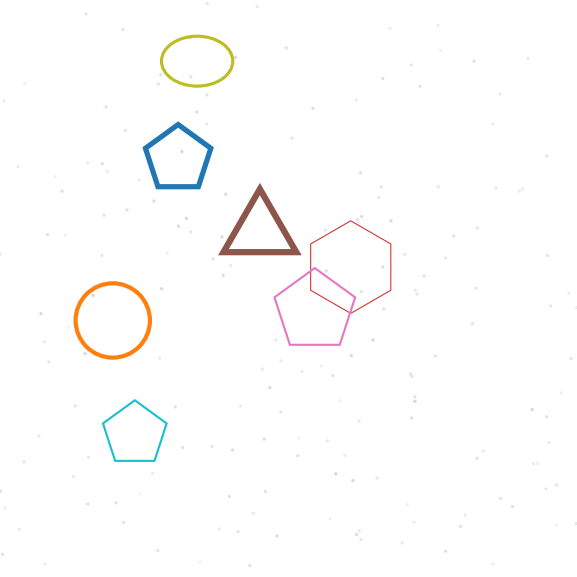[{"shape": "pentagon", "thickness": 2.5, "radius": 0.3, "center": [0.308, 0.724]}, {"shape": "circle", "thickness": 2, "radius": 0.32, "center": [0.195, 0.444]}, {"shape": "hexagon", "thickness": 0.5, "radius": 0.4, "center": [0.607, 0.537]}, {"shape": "triangle", "thickness": 3, "radius": 0.36, "center": [0.45, 0.599]}, {"shape": "pentagon", "thickness": 1, "radius": 0.37, "center": [0.545, 0.462]}, {"shape": "oval", "thickness": 1.5, "radius": 0.31, "center": [0.341, 0.893]}, {"shape": "pentagon", "thickness": 1, "radius": 0.29, "center": [0.233, 0.248]}]